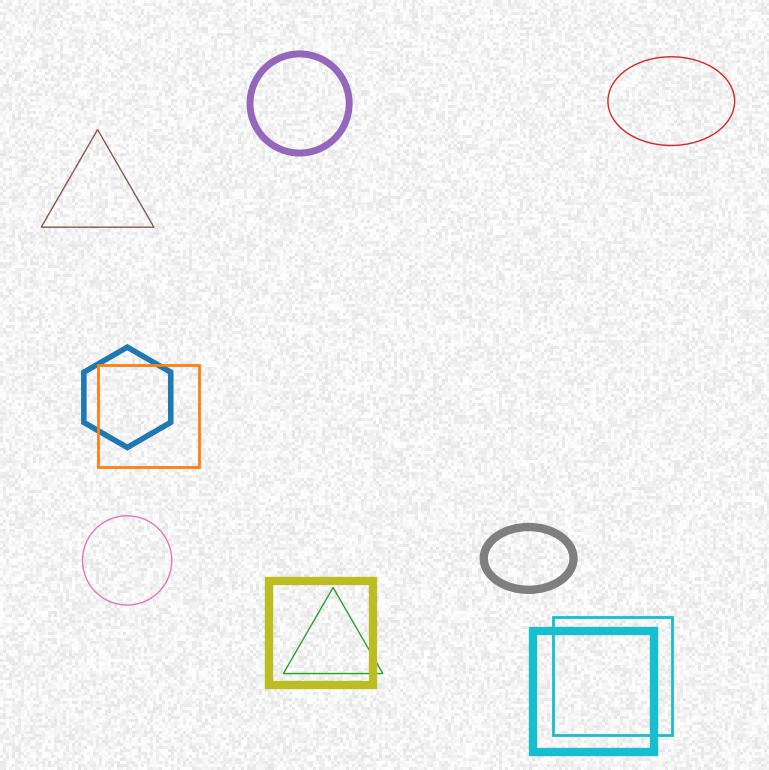[{"shape": "hexagon", "thickness": 2, "radius": 0.33, "center": [0.165, 0.484]}, {"shape": "square", "thickness": 1, "radius": 0.33, "center": [0.193, 0.46]}, {"shape": "triangle", "thickness": 0.5, "radius": 0.37, "center": [0.433, 0.163]}, {"shape": "oval", "thickness": 0.5, "radius": 0.41, "center": [0.872, 0.869]}, {"shape": "circle", "thickness": 2.5, "radius": 0.32, "center": [0.389, 0.866]}, {"shape": "triangle", "thickness": 0.5, "radius": 0.42, "center": [0.127, 0.747]}, {"shape": "circle", "thickness": 0.5, "radius": 0.29, "center": [0.165, 0.272]}, {"shape": "oval", "thickness": 3, "radius": 0.29, "center": [0.687, 0.275]}, {"shape": "square", "thickness": 3, "radius": 0.34, "center": [0.417, 0.178]}, {"shape": "square", "thickness": 1, "radius": 0.38, "center": [0.796, 0.122]}, {"shape": "square", "thickness": 3, "radius": 0.39, "center": [0.771, 0.102]}]